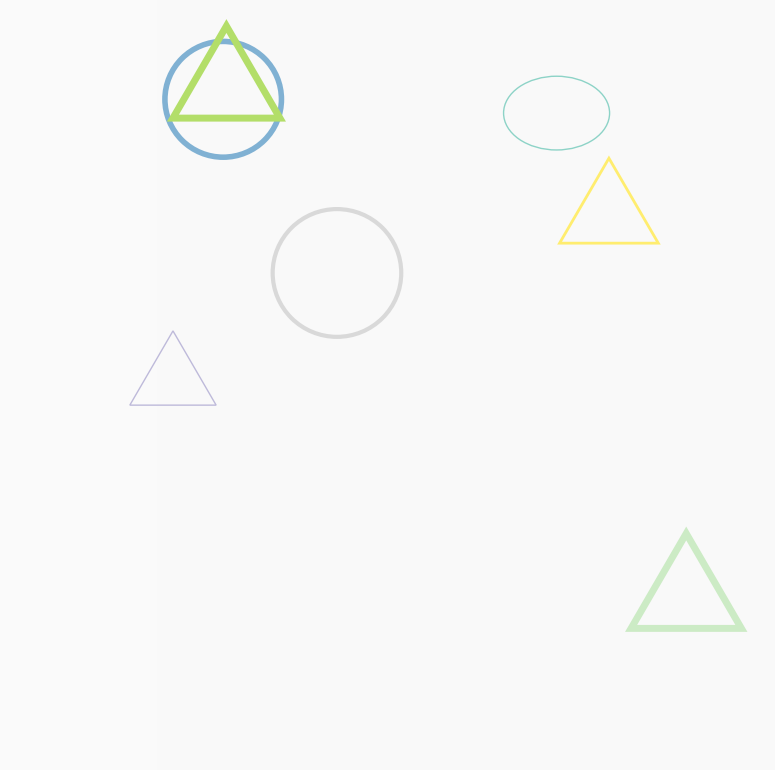[{"shape": "oval", "thickness": 0.5, "radius": 0.34, "center": [0.718, 0.853]}, {"shape": "triangle", "thickness": 0.5, "radius": 0.32, "center": [0.223, 0.506]}, {"shape": "circle", "thickness": 2, "radius": 0.38, "center": [0.288, 0.871]}, {"shape": "triangle", "thickness": 2.5, "radius": 0.4, "center": [0.292, 0.886]}, {"shape": "circle", "thickness": 1.5, "radius": 0.41, "center": [0.435, 0.645]}, {"shape": "triangle", "thickness": 2.5, "radius": 0.41, "center": [0.885, 0.225]}, {"shape": "triangle", "thickness": 1, "radius": 0.37, "center": [0.786, 0.721]}]